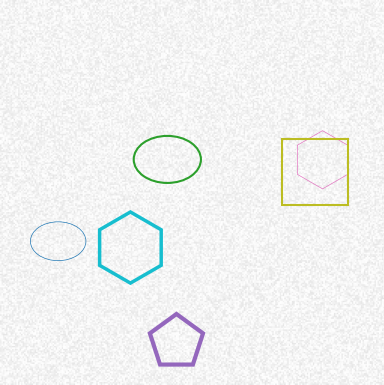[{"shape": "oval", "thickness": 0.5, "radius": 0.36, "center": [0.151, 0.373]}, {"shape": "oval", "thickness": 1.5, "radius": 0.44, "center": [0.435, 0.586]}, {"shape": "pentagon", "thickness": 3, "radius": 0.36, "center": [0.458, 0.112]}, {"shape": "hexagon", "thickness": 0.5, "radius": 0.38, "center": [0.838, 0.585]}, {"shape": "square", "thickness": 1.5, "radius": 0.43, "center": [0.818, 0.553]}, {"shape": "hexagon", "thickness": 2.5, "radius": 0.46, "center": [0.339, 0.357]}]